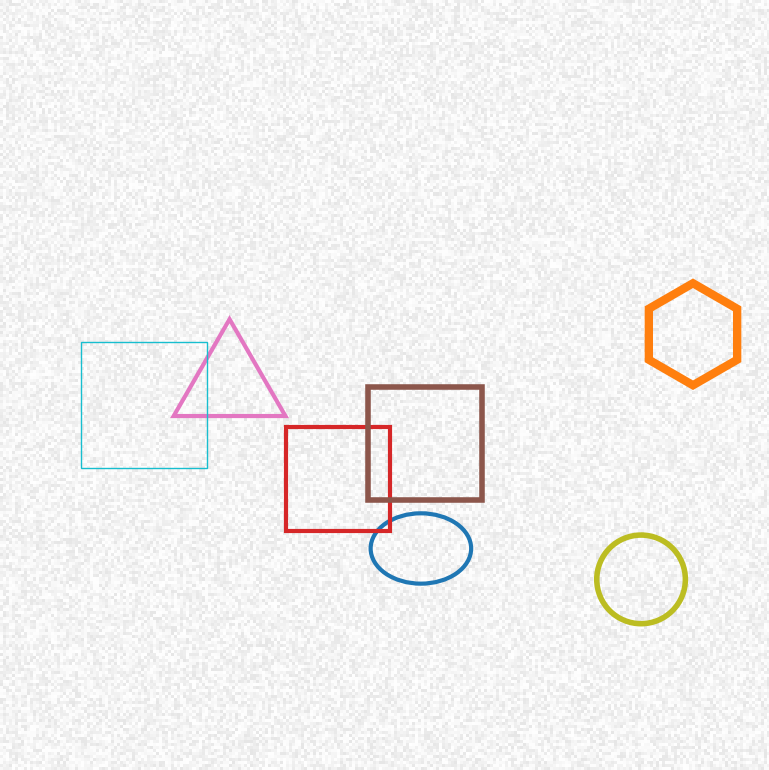[{"shape": "oval", "thickness": 1.5, "radius": 0.33, "center": [0.547, 0.288]}, {"shape": "hexagon", "thickness": 3, "radius": 0.33, "center": [0.9, 0.566]}, {"shape": "square", "thickness": 1.5, "radius": 0.34, "center": [0.439, 0.378]}, {"shape": "square", "thickness": 2, "radius": 0.37, "center": [0.552, 0.424]}, {"shape": "triangle", "thickness": 1.5, "radius": 0.42, "center": [0.298, 0.502]}, {"shape": "circle", "thickness": 2, "radius": 0.29, "center": [0.833, 0.248]}, {"shape": "square", "thickness": 0.5, "radius": 0.41, "center": [0.187, 0.474]}]